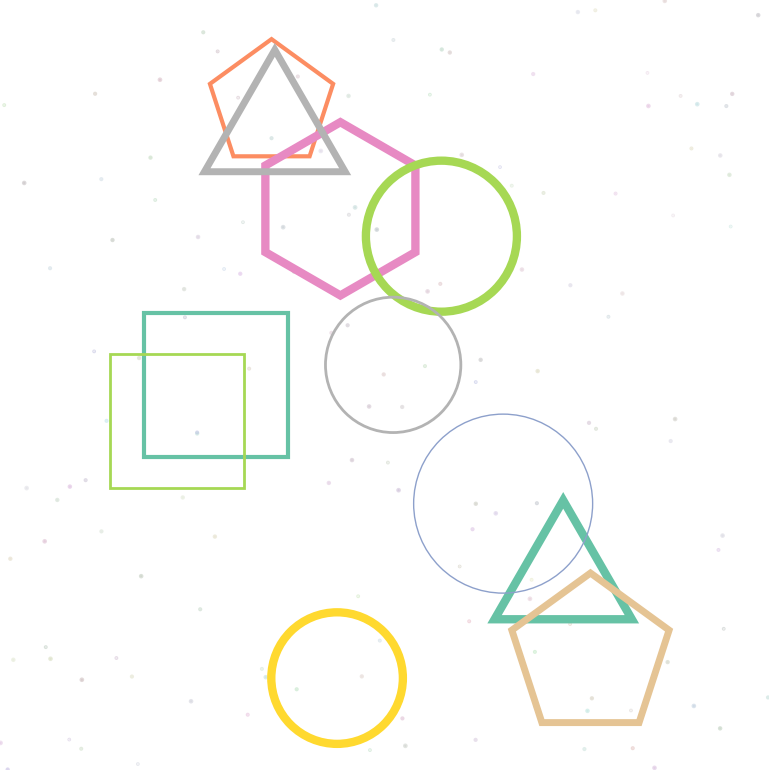[{"shape": "triangle", "thickness": 3, "radius": 0.51, "center": [0.731, 0.247]}, {"shape": "square", "thickness": 1.5, "radius": 0.47, "center": [0.28, 0.5]}, {"shape": "pentagon", "thickness": 1.5, "radius": 0.42, "center": [0.353, 0.865]}, {"shape": "circle", "thickness": 0.5, "radius": 0.58, "center": [0.653, 0.346]}, {"shape": "hexagon", "thickness": 3, "radius": 0.56, "center": [0.442, 0.729]}, {"shape": "circle", "thickness": 3, "radius": 0.49, "center": [0.573, 0.693]}, {"shape": "square", "thickness": 1, "radius": 0.43, "center": [0.23, 0.454]}, {"shape": "circle", "thickness": 3, "radius": 0.43, "center": [0.438, 0.119]}, {"shape": "pentagon", "thickness": 2.5, "radius": 0.54, "center": [0.767, 0.148]}, {"shape": "triangle", "thickness": 2.5, "radius": 0.53, "center": [0.357, 0.83]}, {"shape": "circle", "thickness": 1, "radius": 0.44, "center": [0.511, 0.526]}]